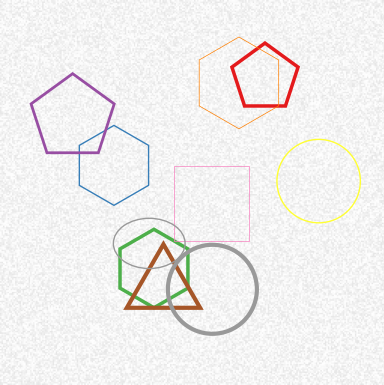[{"shape": "pentagon", "thickness": 2.5, "radius": 0.45, "center": [0.688, 0.798]}, {"shape": "hexagon", "thickness": 1, "radius": 0.52, "center": [0.296, 0.57]}, {"shape": "hexagon", "thickness": 2.5, "radius": 0.51, "center": [0.4, 0.303]}, {"shape": "pentagon", "thickness": 2, "radius": 0.57, "center": [0.189, 0.695]}, {"shape": "hexagon", "thickness": 0.5, "radius": 0.6, "center": [0.621, 0.785]}, {"shape": "circle", "thickness": 1, "radius": 0.54, "center": [0.828, 0.53]}, {"shape": "triangle", "thickness": 3, "radius": 0.55, "center": [0.425, 0.255]}, {"shape": "square", "thickness": 0.5, "radius": 0.49, "center": [0.548, 0.472]}, {"shape": "circle", "thickness": 3, "radius": 0.58, "center": [0.552, 0.249]}, {"shape": "oval", "thickness": 1, "radius": 0.47, "center": [0.388, 0.368]}]